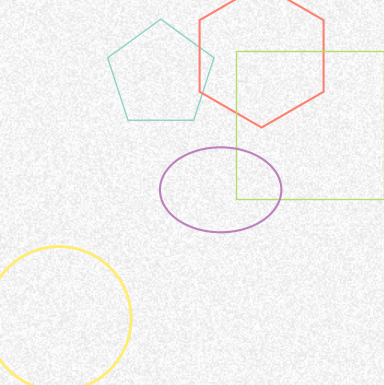[{"shape": "pentagon", "thickness": 1, "radius": 0.73, "center": [0.418, 0.805]}, {"shape": "hexagon", "thickness": 1.5, "radius": 0.93, "center": [0.679, 0.855]}, {"shape": "square", "thickness": 1, "radius": 0.96, "center": [0.805, 0.675]}, {"shape": "oval", "thickness": 1.5, "radius": 0.79, "center": [0.573, 0.507]}, {"shape": "circle", "thickness": 2, "radius": 0.94, "center": [0.154, 0.173]}]